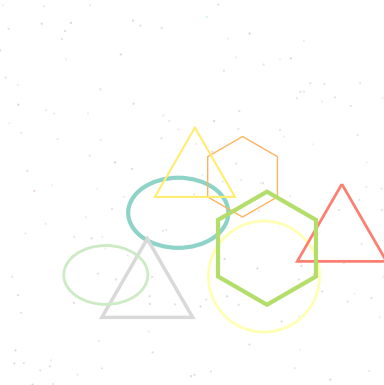[{"shape": "oval", "thickness": 3, "radius": 0.65, "center": [0.463, 0.447]}, {"shape": "circle", "thickness": 2, "radius": 0.72, "center": [0.686, 0.282]}, {"shape": "triangle", "thickness": 2, "radius": 0.67, "center": [0.888, 0.388]}, {"shape": "hexagon", "thickness": 1, "radius": 0.52, "center": [0.63, 0.541]}, {"shape": "hexagon", "thickness": 3, "radius": 0.73, "center": [0.693, 0.355]}, {"shape": "triangle", "thickness": 2.5, "radius": 0.68, "center": [0.383, 0.244]}, {"shape": "oval", "thickness": 2, "radius": 0.55, "center": [0.275, 0.286]}, {"shape": "triangle", "thickness": 1.5, "radius": 0.6, "center": [0.506, 0.549]}]